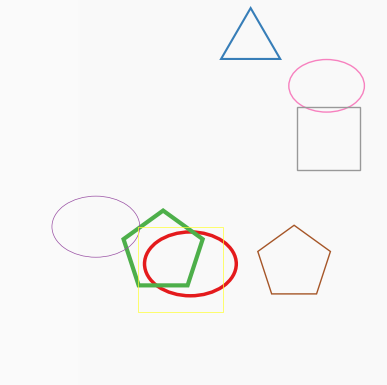[{"shape": "oval", "thickness": 2.5, "radius": 0.59, "center": [0.491, 0.315]}, {"shape": "triangle", "thickness": 1.5, "radius": 0.44, "center": [0.647, 0.891]}, {"shape": "pentagon", "thickness": 3, "radius": 0.54, "center": [0.421, 0.346]}, {"shape": "oval", "thickness": 0.5, "radius": 0.57, "center": [0.247, 0.411]}, {"shape": "square", "thickness": 0.5, "radius": 0.55, "center": [0.466, 0.299]}, {"shape": "pentagon", "thickness": 1, "radius": 0.49, "center": [0.759, 0.316]}, {"shape": "oval", "thickness": 1, "radius": 0.49, "center": [0.843, 0.777]}, {"shape": "square", "thickness": 1, "radius": 0.41, "center": [0.847, 0.641]}]